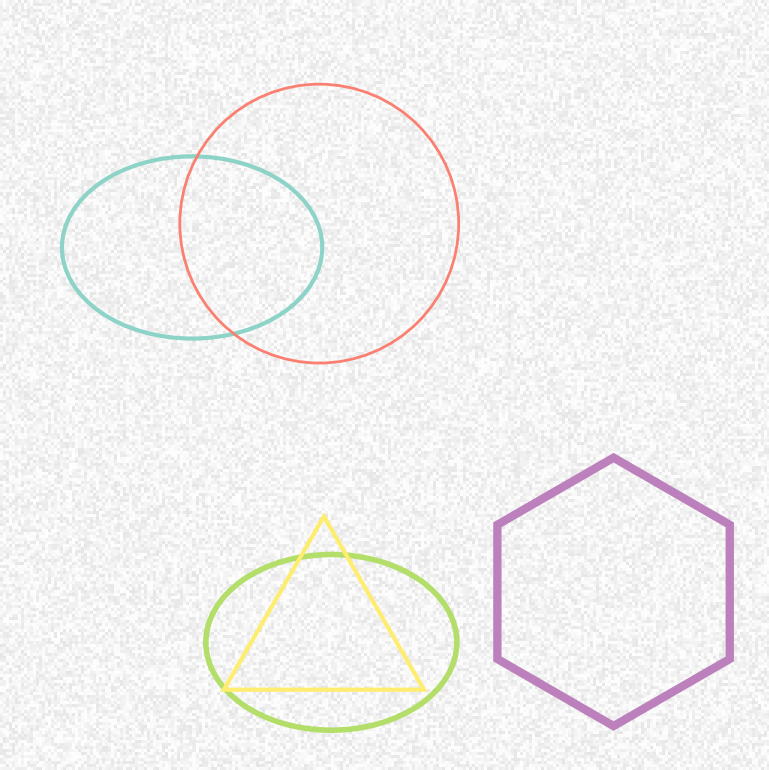[{"shape": "oval", "thickness": 1.5, "radius": 0.85, "center": [0.25, 0.679]}, {"shape": "circle", "thickness": 1, "radius": 0.91, "center": [0.415, 0.71]}, {"shape": "oval", "thickness": 2, "radius": 0.81, "center": [0.43, 0.166]}, {"shape": "hexagon", "thickness": 3, "radius": 0.87, "center": [0.797, 0.231]}, {"shape": "triangle", "thickness": 1.5, "radius": 0.75, "center": [0.421, 0.179]}]